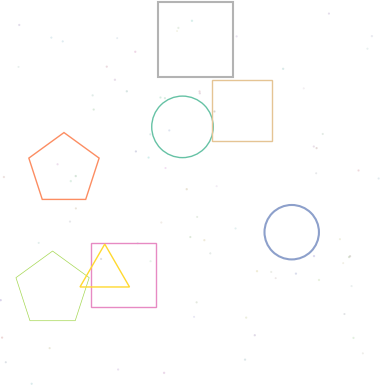[{"shape": "circle", "thickness": 1, "radius": 0.4, "center": [0.474, 0.67]}, {"shape": "pentagon", "thickness": 1, "radius": 0.48, "center": [0.166, 0.56]}, {"shape": "circle", "thickness": 1.5, "radius": 0.35, "center": [0.758, 0.397]}, {"shape": "square", "thickness": 1, "radius": 0.42, "center": [0.32, 0.285]}, {"shape": "pentagon", "thickness": 0.5, "radius": 0.5, "center": [0.137, 0.248]}, {"shape": "triangle", "thickness": 1, "radius": 0.37, "center": [0.272, 0.292]}, {"shape": "square", "thickness": 1, "radius": 0.39, "center": [0.629, 0.713]}, {"shape": "square", "thickness": 1.5, "radius": 0.49, "center": [0.507, 0.896]}]